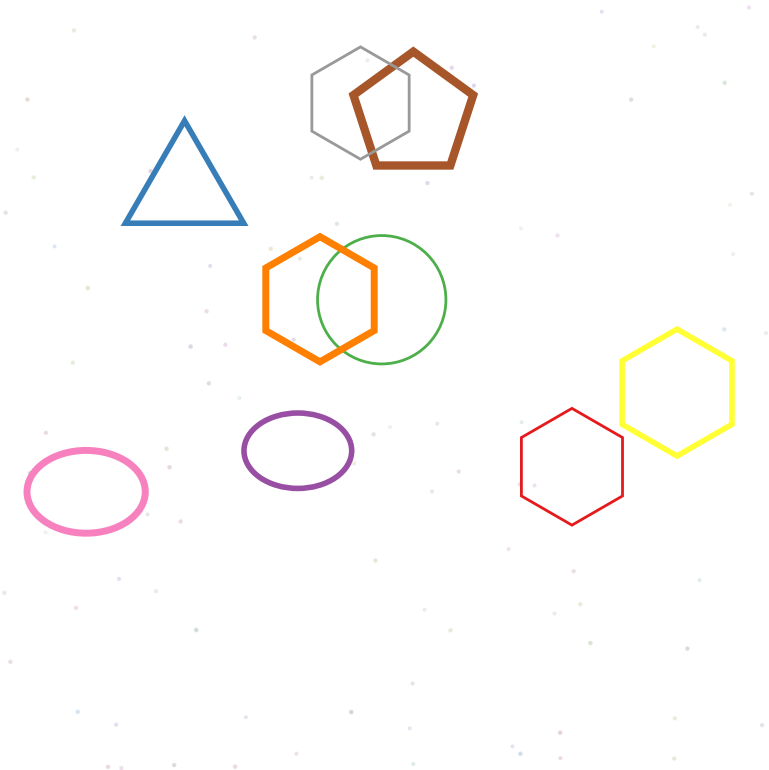[{"shape": "hexagon", "thickness": 1, "radius": 0.38, "center": [0.743, 0.394]}, {"shape": "triangle", "thickness": 2, "radius": 0.44, "center": [0.24, 0.754]}, {"shape": "circle", "thickness": 1, "radius": 0.42, "center": [0.496, 0.611]}, {"shape": "oval", "thickness": 2, "radius": 0.35, "center": [0.387, 0.415]}, {"shape": "hexagon", "thickness": 2.5, "radius": 0.41, "center": [0.416, 0.611]}, {"shape": "hexagon", "thickness": 2, "radius": 0.41, "center": [0.879, 0.49]}, {"shape": "pentagon", "thickness": 3, "radius": 0.41, "center": [0.537, 0.851]}, {"shape": "oval", "thickness": 2.5, "radius": 0.38, "center": [0.112, 0.361]}, {"shape": "hexagon", "thickness": 1, "radius": 0.36, "center": [0.468, 0.866]}]